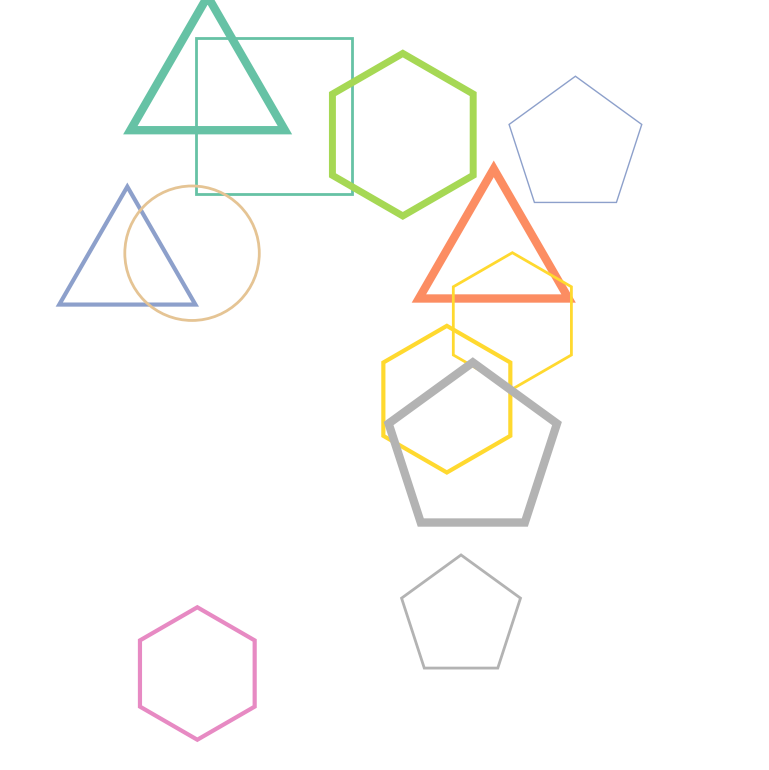[{"shape": "square", "thickness": 1, "radius": 0.51, "center": [0.356, 0.849]}, {"shape": "triangle", "thickness": 3, "radius": 0.58, "center": [0.27, 0.889]}, {"shape": "triangle", "thickness": 3, "radius": 0.56, "center": [0.641, 0.668]}, {"shape": "pentagon", "thickness": 0.5, "radius": 0.45, "center": [0.747, 0.81]}, {"shape": "triangle", "thickness": 1.5, "radius": 0.51, "center": [0.165, 0.655]}, {"shape": "hexagon", "thickness": 1.5, "radius": 0.43, "center": [0.256, 0.125]}, {"shape": "hexagon", "thickness": 2.5, "radius": 0.53, "center": [0.523, 0.825]}, {"shape": "hexagon", "thickness": 1, "radius": 0.44, "center": [0.665, 0.583]}, {"shape": "hexagon", "thickness": 1.5, "radius": 0.48, "center": [0.58, 0.482]}, {"shape": "circle", "thickness": 1, "radius": 0.44, "center": [0.249, 0.671]}, {"shape": "pentagon", "thickness": 3, "radius": 0.57, "center": [0.614, 0.414]}, {"shape": "pentagon", "thickness": 1, "radius": 0.41, "center": [0.599, 0.198]}]